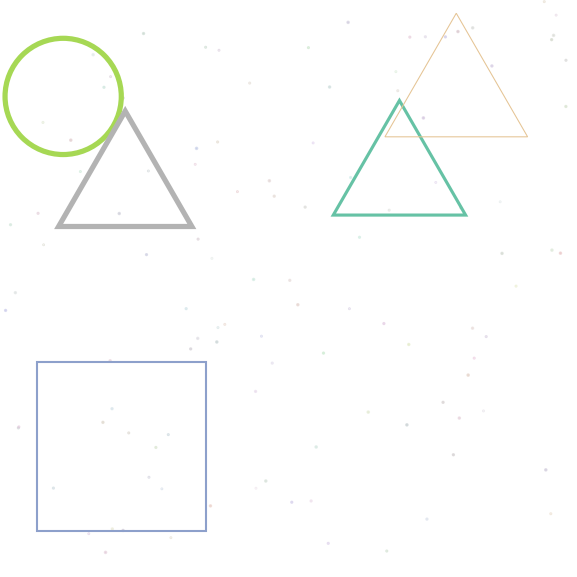[{"shape": "triangle", "thickness": 1.5, "radius": 0.66, "center": [0.692, 0.693]}, {"shape": "square", "thickness": 1, "radius": 0.73, "center": [0.21, 0.225]}, {"shape": "circle", "thickness": 2.5, "radius": 0.5, "center": [0.109, 0.832]}, {"shape": "triangle", "thickness": 0.5, "radius": 0.71, "center": [0.79, 0.834]}, {"shape": "triangle", "thickness": 2.5, "radius": 0.67, "center": [0.217, 0.674]}]